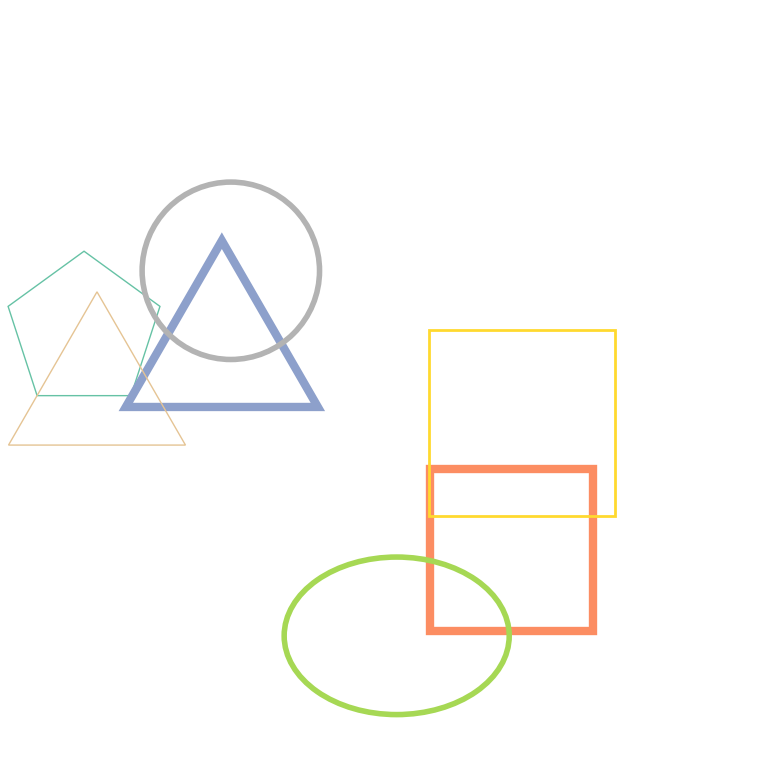[{"shape": "pentagon", "thickness": 0.5, "radius": 0.52, "center": [0.109, 0.57]}, {"shape": "square", "thickness": 3, "radius": 0.53, "center": [0.665, 0.286]}, {"shape": "triangle", "thickness": 3, "radius": 0.72, "center": [0.288, 0.543]}, {"shape": "oval", "thickness": 2, "radius": 0.73, "center": [0.515, 0.174]}, {"shape": "square", "thickness": 1, "radius": 0.6, "center": [0.678, 0.451]}, {"shape": "triangle", "thickness": 0.5, "radius": 0.66, "center": [0.126, 0.488]}, {"shape": "circle", "thickness": 2, "radius": 0.58, "center": [0.3, 0.648]}]